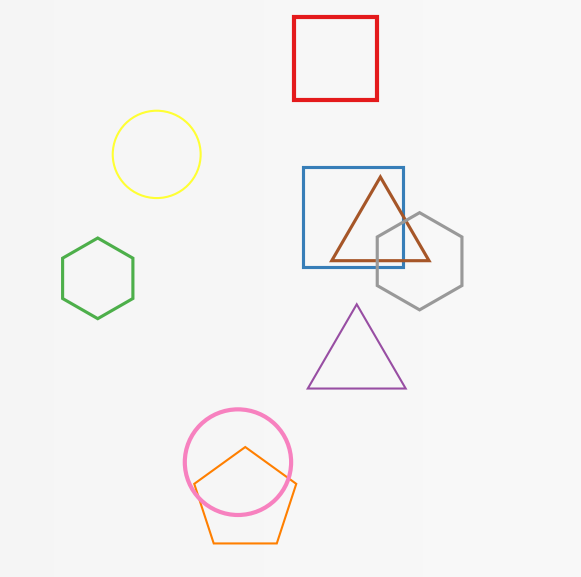[{"shape": "square", "thickness": 2, "radius": 0.36, "center": [0.578, 0.898]}, {"shape": "square", "thickness": 1.5, "radius": 0.43, "center": [0.607, 0.623]}, {"shape": "hexagon", "thickness": 1.5, "radius": 0.35, "center": [0.168, 0.517]}, {"shape": "triangle", "thickness": 1, "radius": 0.49, "center": [0.614, 0.375]}, {"shape": "pentagon", "thickness": 1, "radius": 0.46, "center": [0.422, 0.133]}, {"shape": "circle", "thickness": 1, "radius": 0.38, "center": [0.27, 0.732]}, {"shape": "triangle", "thickness": 1.5, "radius": 0.48, "center": [0.654, 0.596]}, {"shape": "circle", "thickness": 2, "radius": 0.46, "center": [0.409, 0.199]}, {"shape": "hexagon", "thickness": 1.5, "radius": 0.42, "center": [0.722, 0.547]}]